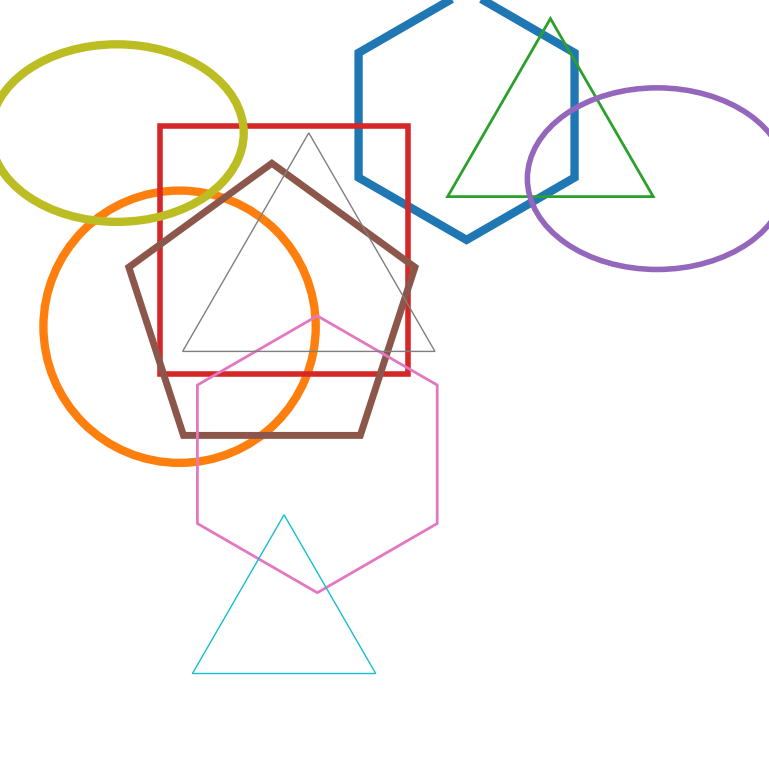[{"shape": "hexagon", "thickness": 3, "radius": 0.81, "center": [0.606, 0.85]}, {"shape": "circle", "thickness": 3, "radius": 0.88, "center": [0.233, 0.576]}, {"shape": "triangle", "thickness": 1, "radius": 0.77, "center": [0.715, 0.822]}, {"shape": "square", "thickness": 2, "radius": 0.81, "center": [0.369, 0.675]}, {"shape": "oval", "thickness": 2, "radius": 0.84, "center": [0.853, 0.768]}, {"shape": "pentagon", "thickness": 2.5, "radius": 0.98, "center": [0.353, 0.593]}, {"shape": "hexagon", "thickness": 1, "radius": 0.9, "center": [0.412, 0.41]}, {"shape": "triangle", "thickness": 0.5, "radius": 0.95, "center": [0.401, 0.638]}, {"shape": "oval", "thickness": 3, "radius": 0.82, "center": [0.152, 0.827]}, {"shape": "triangle", "thickness": 0.5, "radius": 0.69, "center": [0.369, 0.194]}]